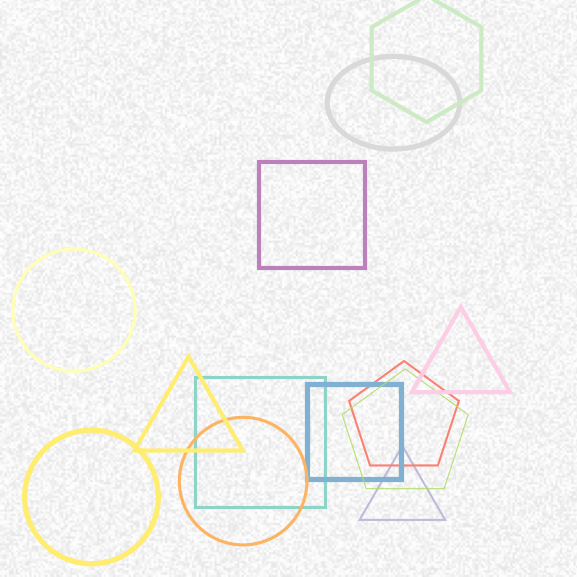[{"shape": "square", "thickness": 1.5, "radius": 0.56, "center": [0.45, 0.234]}, {"shape": "circle", "thickness": 1.5, "radius": 0.53, "center": [0.128, 0.462]}, {"shape": "triangle", "thickness": 1, "radius": 0.43, "center": [0.697, 0.142]}, {"shape": "pentagon", "thickness": 1, "radius": 0.5, "center": [0.7, 0.274]}, {"shape": "square", "thickness": 2.5, "radius": 0.41, "center": [0.613, 0.252]}, {"shape": "circle", "thickness": 1.5, "radius": 0.55, "center": [0.421, 0.166]}, {"shape": "pentagon", "thickness": 0.5, "radius": 0.57, "center": [0.702, 0.246]}, {"shape": "triangle", "thickness": 2, "radius": 0.49, "center": [0.798, 0.369]}, {"shape": "oval", "thickness": 2.5, "radius": 0.57, "center": [0.681, 0.821]}, {"shape": "square", "thickness": 2, "radius": 0.46, "center": [0.54, 0.627]}, {"shape": "hexagon", "thickness": 2, "radius": 0.55, "center": [0.739, 0.897]}, {"shape": "triangle", "thickness": 2, "radius": 0.54, "center": [0.326, 0.273]}, {"shape": "circle", "thickness": 2.5, "radius": 0.58, "center": [0.158, 0.139]}]